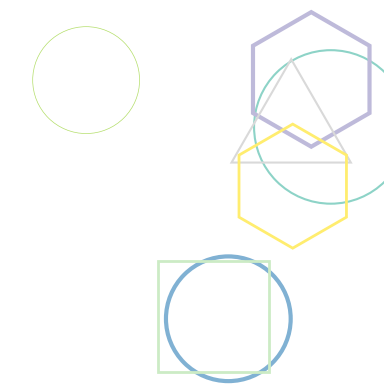[{"shape": "circle", "thickness": 1.5, "radius": 1.0, "center": [0.859, 0.67]}, {"shape": "hexagon", "thickness": 3, "radius": 0.87, "center": [0.808, 0.794]}, {"shape": "circle", "thickness": 3, "radius": 0.81, "center": [0.593, 0.172]}, {"shape": "circle", "thickness": 0.5, "radius": 0.69, "center": [0.224, 0.792]}, {"shape": "triangle", "thickness": 1.5, "radius": 0.89, "center": [0.756, 0.667]}, {"shape": "square", "thickness": 2, "radius": 0.73, "center": [0.554, 0.178]}, {"shape": "hexagon", "thickness": 2, "radius": 0.81, "center": [0.76, 0.517]}]